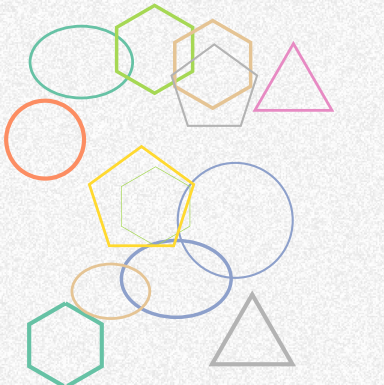[{"shape": "oval", "thickness": 2, "radius": 0.67, "center": [0.211, 0.839]}, {"shape": "hexagon", "thickness": 3, "radius": 0.54, "center": [0.17, 0.103]}, {"shape": "circle", "thickness": 3, "radius": 0.51, "center": [0.117, 0.637]}, {"shape": "circle", "thickness": 1.5, "radius": 0.75, "center": [0.611, 0.428]}, {"shape": "oval", "thickness": 2.5, "radius": 0.71, "center": [0.458, 0.276]}, {"shape": "triangle", "thickness": 2, "radius": 0.58, "center": [0.762, 0.771]}, {"shape": "hexagon", "thickness": 0.5, "radius": 0.51, "center": [0.404, 0.464]}, {"shape": "hexagon", "thickness": 2.5, "radius": 0.57, "center": [0.402, 0.872]}, {"shape": "pentagon", "thickness": 2, "radius": 0.71, "center": [0.368, 0.477]}, {"shape": "hexagon", "thickness": 2.5, "radius": 0.57, "center": [0.552, 0.833]}, {"shape": "oval", "thickness": 2, "radius": 0.51, "center": [0.288, 0.243]}, {"shape": "pentagon", "thickness": 1.5, "radius": 0.58, "center": [0.557, 0.768]}, {"shape": "triangle", "thickness": 3, "radius": 0.6, "center": [0.655, 0.114]}]